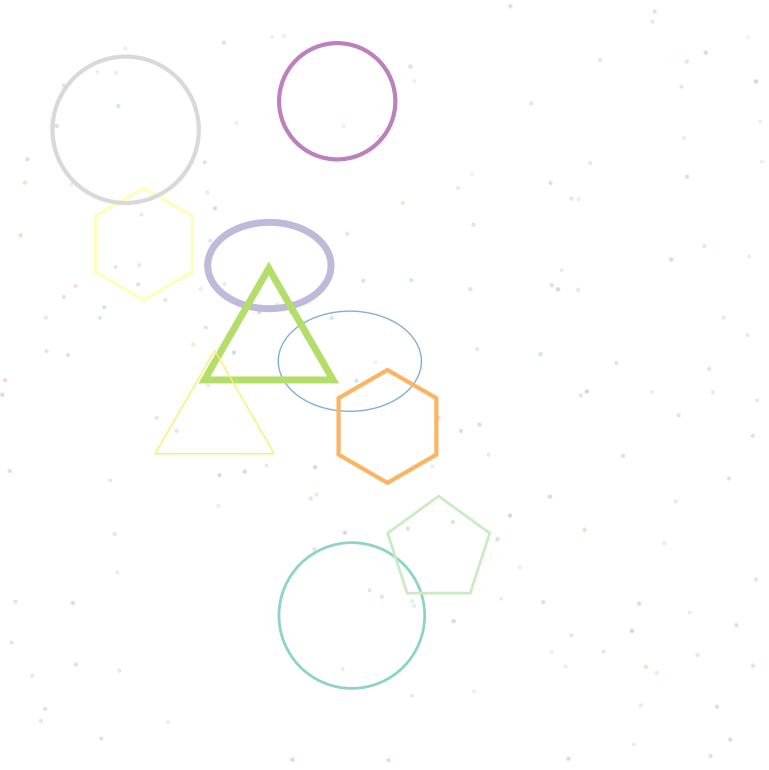[{"shape": "circle", "thickness": 1, "radius": 0.47, "center": [0.457, 0.201]}, {"shape": "hexagon", "thickness": 1, "radius": 0.36, "center": [0.187, 0.683]}, {"shape": "oval", "thickness": 2.5, "radius": 0.4, "center": [0.35, 0.655]}, {"shape": "oval", "thickness": 0.5, "radius": 0.46, "center": [0.454, 0.531]}, {"shape": "hexagon", "thickness": 1.5, "radius": 0.37, "center": [0.503, 0.446]}, {"shape": "triangle", "thickness": 2.5, "radius": 0.48, "center": [0.349, 0.555]}, {"shape": "circle", "thickness": 1.5, "radius": 0.48, "center": [0.163, 0.831]}, {"shape": "circle", "thickness": 1.5, "radius": 0.38, "center": [0.438, 0.869]}, {"shape": "pentagon", "thickness": 1, "radius": 0.35, "center": [0.57, 0.286]}, {"shape": "triangle", "thickness": 0.5, "radius": 0.45, "center": [0.279, 0.455]}]